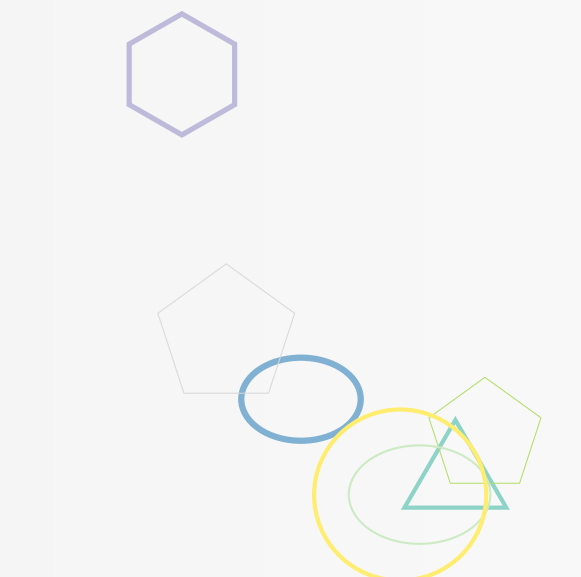[{"shape": "triangle", "thickness": 2, "radius": 0.51, "center": [0.783, 0.171]}, {"shape": "hexagon", "thickness": 2.5, "radius": 0.52, "center": [0.313, 0.87]}, {"shape": "oval", "thickness": 3, "radius": 0.51, "center": [0.518, 0.308]}, {"shape": "pentagon", "thickness": 0.5, "radius": 0.51, "center": [0.834, 0.244]}, {"shape": "pentagon", "thickness": 0.5, "radius": 0.62, "center": [0.389, 0.418]}, {"shape": "oval", "thickness": 1, "radius": 0.61, "center": [0.722, 0.143]}, {"shape": "circle", "thickness": 2, "radius": 0.74, "center": [0.688, 0.142]}]